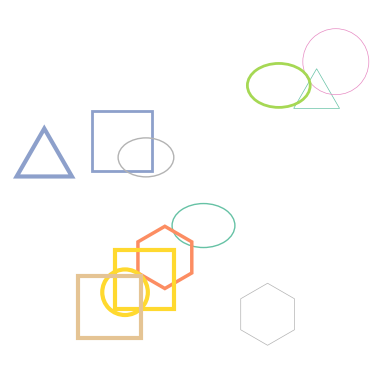[{"shape": "oval", "thickness": 1, "radius": 0.41, "center": [0.529, 0.414]}, {"shape": "triangle", "thickness": 0.5, "radius": 0.34, "center": [0.822, 0.753]}, {"shape": "hexagon", "thickness": 2.5, "radius": 0.4, "center": [0.428, 0.331]}, {"shape": "square", "thickness": 2, "radius": 0.39, "center": [0.318, 0.635]}, {"shape": "triangle", "thickness": 3, "radius": 0.41, "center": [0.115, 0.583]}, {"shape": "circle", "thickness": 0.5, "radius": 0.43, "center": [0.872, 0.84]}, {"shape": "oval", "thickness": 2, "radius": 0.41, "center": [0.724, 0.778]}, {"shape": "square", "thickness": 3, "radius": 0.39, "center": [0.376, 0.274]}, {"shape": "circle", "thickness": 3, "radius": 0.3, "center": [0.325, 0.241]}, {"shape": "square", "thickness": 3, "radius": 0.41, "center": [0.284, 0.203]}, {"shape": "hexagon", "thickness": 0.5, "radius": 0.4, "center": [0.695, 0.184]}, {"shape": "oval", "thickness": 1, "radius": 0.36, "center": [0.379, 0.591]}]